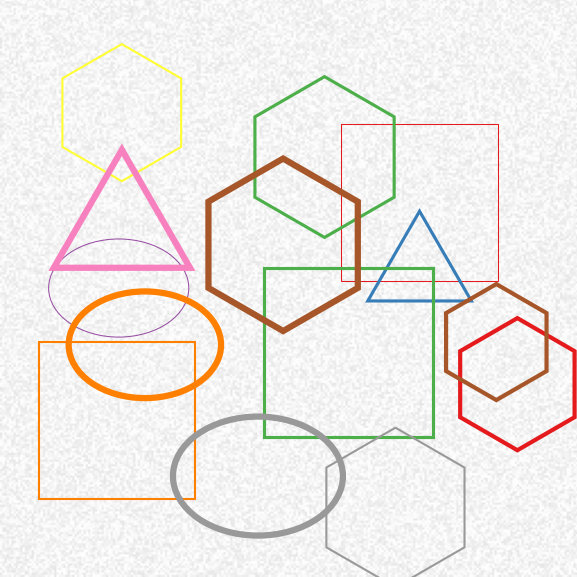[{"shape": "square", "thickness": 0.5, "radius": 0.68, "center": [0.726, 0.648]}, {"shape": "hexagon", "thickness": 2, "radius": 0.57, "center": [0.896, 0.334]}, {"shape": "triangle", "thickness": 1.5, "radius": 0.52, "center": [0.727, 0.53]}, {"shape": "square", "thickness": 1.5, "radius": 0.73, "center": [0.603, 0.388]}, {"shape": "hexagon", "thickness": 1.5, "radius": 0.7, "center": [0.562, 0.727]}, {"shape": "oval", "thickness": 0.5, "radius": 0.61, "center": [0.206, 0.5]}, {"shape": "oval", "thickness": 3, "radius": 0.66, "center": [0.251, 0.402]}, {"shape": "square", "thickness": 1, "radius": 0.68, "center": [0.202, 0.271]}, {"shape": "hexagon", "thickness": 1, "radius": 0.59, "center": [0.211, 0.804]}, {"shape": "hexagon", "thickness": 2, "radius": 0.5, "center": [0.859, 0.407]}, {"shape": "hexagon", "thickness": 3, "radius": 0.75, "center": [0.49, 0.575]}, {"shape": "triangle", "thickness": 3, "radius": 0.68, "center": [0.211, 0.604]}, {"shape": "oval", "thickness": 3, "radius": 0.74, "center": [0.447, 0.175]}, {"shape": "hexagon", "thickness": 1, "radius": 0.69, "center": [0.685, 0.12]}]